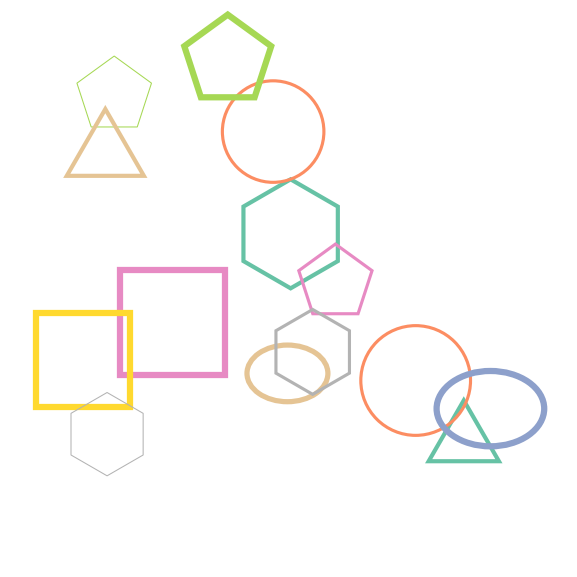[{"shape": "hexagon", "thickness": 2, "radius": 0.47, "center": [0.503, 0.594]}, {"shape": "triangle", "thickness": 2, "radius": 0.35, "center": [0.803, 0.236]}, {"shape": "circle", "thickness": 1.5, "radius": 0.47, "center": [0.72, 0.34]}, {"shape": "circle", "thickness": 1.5, "radius": 0.44, "center": [0.473, 0.771]}, {"shape": "oval", "thickness": 3, "radius": 0.47, "center": [0.849, 0.292]}, {"shape": "square", "thickness": 3, "radius": 0.45, "center": [0.298, 0.441]}, {"shape": "pentagon", "thickness": 1.5, "radius": 0.33, "center": [0.581, 0.51]}, {"shape": "pentagon", "thickness": 0.5, "radius": 0.34, "center": [0.198, 0.834]}, {"shape": "pentagon", "thickness": 3, "radius": 0.4, "center": [0.394, 0.895]}, {"shape": "square", "thickness": 3, "radius": 0.41, "center": [0.144, 0.376]}, {"shape": "oval", "thickness": 2.5, "radius": 0.35, "center": [0.498, 0.353]}, {"shape": "triangle", "thickness": 2, "radius": 0.39, "center": [0.182, 0.733]}, {"shape": "hexagon", "thickness": 1.5, "radius": 0.37, "center": [0.541, 0.39]}, {"shape": "hexagon", "thickness": 0.5, "radius": 0.36, "center": [0.185, 0.247]}]